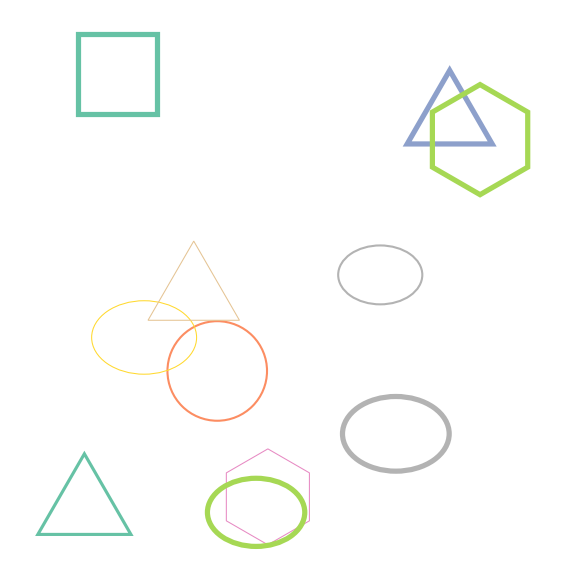[{"shape": "triangle", "thickness": 1.5, "radius": 0.47, "center": [0.146, 0.12]}, {"shape": "square", "thickness": 2.5, "radius": 0.34, "center": [0.203, 0.871]}, {"shape": "circle", "thickness": 1, "radius": 0.43, "center": [0.376, 0.357]}, {"shape": "triangle", "thickness": 2.5, "radius": 0.42, "center": [0.779, 0.792]}, {"shape": "hexagon", "thickness": 0.5, "radius": 0.42, "center": [0.464, 0.139]}, {"shape": "hexagon", "thickness": 2.5, "radius": 0.48, "center": [0.831, 0.757]}, {"shape": "oval", "thickness": 2.5, "radius": 0.42, "center": [0.443, 0.112]}, {"shape": "oval", "thickness": 0.5, "radius": 0.45, "center": [0.25, 0.415]}, {"shape": "triangle", "thickness": 0.5, "radius": 0.46, "center": [0.335, 0.49]}, {"shape": "oval", "thickness": 2.5, "radius": 0.46, "center": [0.685, 0.248]}, {"shape": "oval", "thickness": 1, "radius": 0.36, "center": [0.658, 0.523]}]